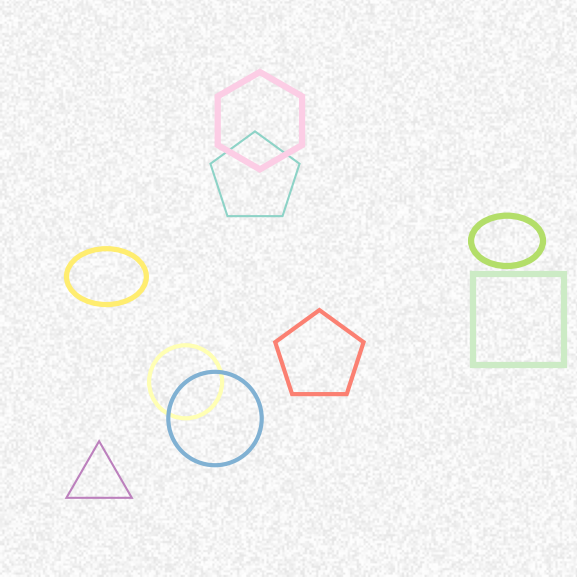[{"shape": "pentagon", "thickness": 1, "radius": 0.41, "center": [0.442, 0.691]}, {"shape": "circle", "thickness": 2, "radius": 0.32, "center": [0.321, 0.338]}, {"shape": "pentagon", "thickness": 2, "radius": 0.4, "center": [0.553, 0.382]}, {"shape": "circle", "thickness": 2, "radius": 0.4, "center": [0.372, 0.274]}, {"shape": "oval", "thickness": 3, "radius": 0.31, "center": [0.878, 0.582]}, {"shape": "hexagon", "thickness": 3, "radius": 0.42, "center": [0.45, 0.79]}, {"shape": "triangle", "thickness": 1, "radius": 0.33, "center": [0.172, 0.17]}, {"shape": "square", "thickness": 3, "radius": 0.39, "center": [0.898, 0.446]}, {"shape": "oval", "thickness": 2.5, "radius": 0.35, "center": [0.184, 0.52]}]